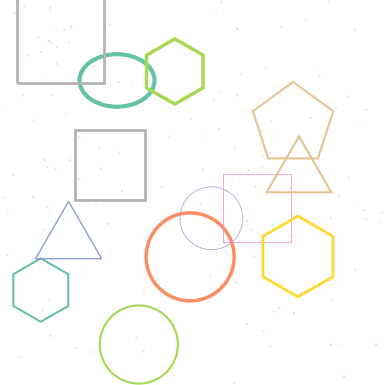[{"shape": "oval", "thickness": 3, "radius": 0.49, "center": [0.304, 0.791]}, {"shape": "hexagon", "thickness": 1.5, "radius": 0.41, "center": [0.106, 0.247]}, {"shape": "circle", "thickness": 2.5, "radius": 0.57, "center": [0.494, 0.333]}, {"shape": "circle", "thickness": 0.5, "radius": 0.41, "center": [0.549, 0.433]}, {"shape": "triangle", "thickness": 1, "radius": 0.5, "center": [0.178, 0.378]}, {"shape": "square", "thickness": 0.5, "radius": 0.44, "center": [0.667, 0.46]}, {"shape": "hexagon", "thickness": 2.5, "radius": 0.42, "center": [0.454, 0.814]}, {"shape": "circle", "thickness": 1.5, "radius": 0.51, "center": [0.361, 0.105]}, {"shape": "hexagon", "thickness": 2, "radius": 0.52, "center": [0.774, 0.334]}, {"shape": "pentagon", "thickness": 1.5, "radius": 0.55, "center": [0.761, 0.677]}, {"shape": "triangle", "thickness": 1.5, "radius": 0.48, "center": [0.777, 0.549]}, {"shape": "square", "thickness": 2, "radius": 0.57, "center": [0.158, 0.897]}, {"shape": "square", "thickness": 2, "radius": 0.45, "center": [0.286, 0.572]}]